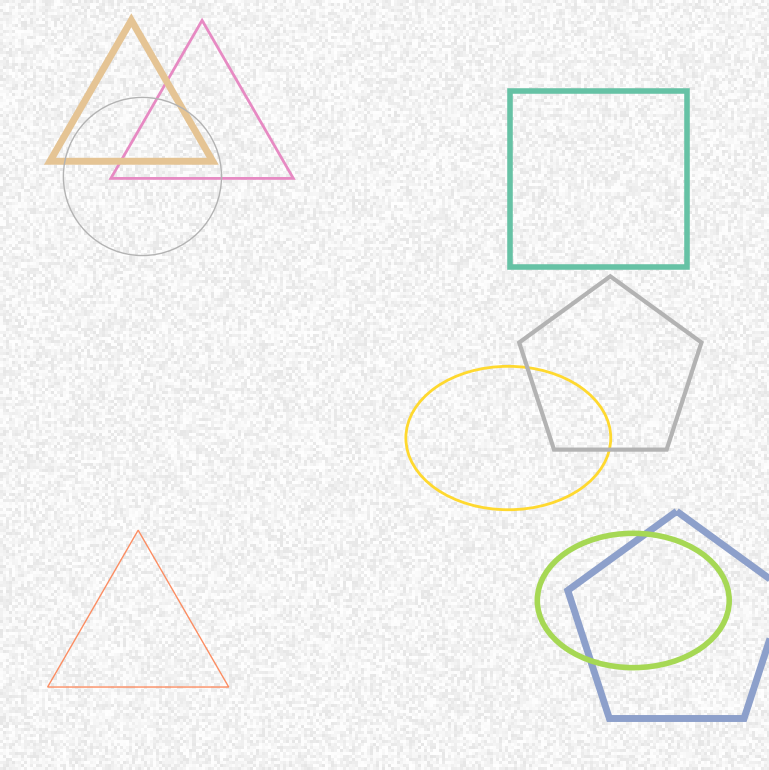[{"shape": "square", "thickness": 2, "radius": 0.57, "center": [0.778, 0.768]}, {"shape": "triangle", "thickness": 0.5, "radius": 0.68, "center": [0.179, 0.176]}, {"shape": "pentagon", "thickness": 2.5, "radius": 0.74, "center": [0.879, 0.187]}, {"shape": "triangle", "thickness": 1, "radius": 0.68, "center": [0.262, 0.837]}, {"shape": "oval", "thickness": 2, "radius": 0.62, "center": [0.822, 0.22]}, {"shape": "oval", "thickness": 1, "radius": 0.67, "center": [0.66, 0.431]}, {"shape": "triangle", "thickness": 2.5, "radius": 0.61, "center": [0.171, 0.852]}, {"shape": "pentagon", "thickness": 1.5, "radius": 0.62, "center": [0.793, 0.517]}, {"shape": "circle", "thickness": 0.5, "radius": 0.51, "center": [0.185, 0.771]}]